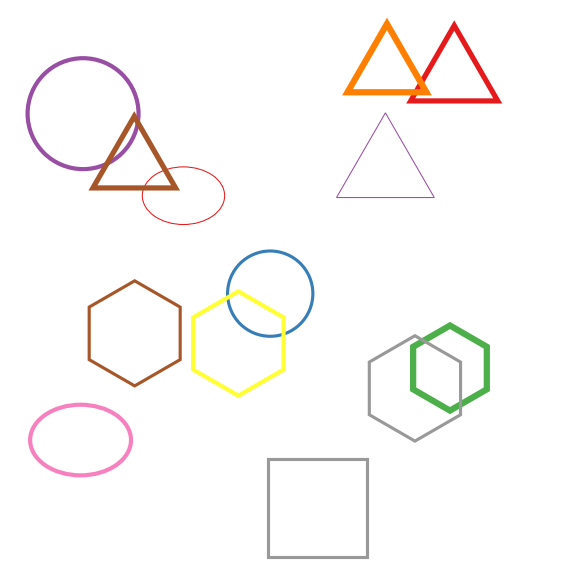[{"shape": "oval", "thickness": 0.5, "radius": 0.36, "center": [0.318, 0.66]}, {"shape": "triangle", "thickness": 2.5, "radius": 0.44, "center": [0.787, 0.868]}, {"shape": "circle", "thickness": 1.5, "radius": 0.37, "center": [0.468, 0.491]}, {"shape": "hexagon", "thickness": 3, "radius": 0.37, "center": [0.779, 0.362]}, {"shape": "triangle", "thickness": 0.5, "radius": 0.49, "center": [0.667, 0.706]}, {"shape": "circle", "thickness": 2, "radius": 0.48, "center": [0.144, 0.802]}, {"shape": "triangle", "thickness": 3, "radius": 0.39, "center": [0.67, 0.879]}, {"shape": "hexagon", "thickness": 2, "radius": 0.45, "center": [0.413, 0.404]}, {"shape": "triangle", "thickness": 2.5, "radius": 0.41, "center": [0.232, 0.715]}, {"shape": "hexagon", "thickness": 1.5, "radius": 0.45, "center": [0.233, 0.422]}, {"shape": "oval", "thickness": 2, "radius": 0.44, "center": [0.14, 0.237]}, {"shape": "square", "thickness": 1.5, "radius": 0.43, "center": [0.549, 0.12]}, {"shape": "hexagon", "thickness": 1.5, "radius": 0.46, "center": [0.719, 0.327]}]